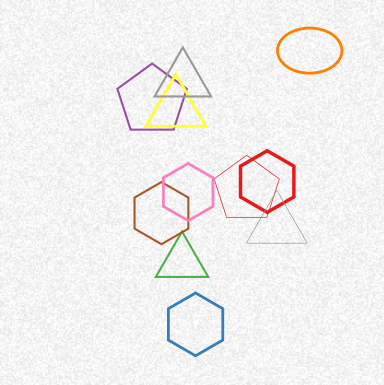[{"shape": "hexagon", "thickness": 2.5, "radius": 0.4, "center": [0.694, 0.528]}, {"shape": "pentagon", "thickness": 0.5, "radius": 0.45, "center": [0.641, 0.508]}, {"shape": "hexagon", "thickness": 2, "radius": 0.41, "center": [0.508, 0.157]}, {"shape": "triangle", "thickness": 1.5, "radius": 0.39, "center": [0.473, 0.32]}, {"shape": "pentagon", "thickness": 1.5, "radius": 0.47, "center": [0.395, 0.74]}, {"shape": "oval", "thickness": 2, "radius": 0.42, "center": [0.804, 0.869]}, {"shape": "triangle", "thickness": 2, "radius": 0.45, "center": [0.457, 0.717]}, {"shape": "hexagon", "thickness": 1.5, "radius": 0.4, "center": [0.419, 0.446]}, {"shape": "hexagon", "thickness": 2, "radius": 0.37, "center": [0.489, 0.501]}, {"shape": "triangle", "thickness": 0.5, "radius": 0.46, "center": [0.719, 0.414]}, {"shape": "triangle", "thickness": 1.5, "radius": 0.42, "center": [0.475, 0.792]}]